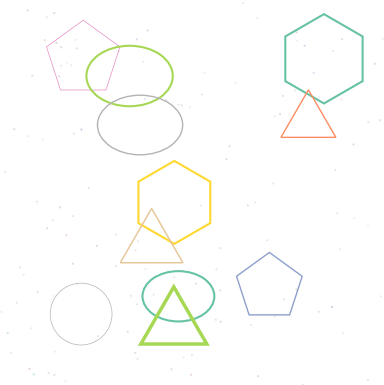[{"shape": "hexagon", "thickness": 1.5, "radius": 0.58, "center": [0.841, 0.847]}, {"shape": "oval", "thickness": 1.5, "radius": 0.47, "center": [0.463, 0.23]}, {"shape": "triangle", "thickness": 1, "radius": 0.41, "center": [0.801, 0.684]}, {"shape": "pentagon", "thickness": 1, "radius": 0.45, "center": [0.7, 0.255]}, {"shape": "pentagon", "thickness": 0.5, "radius": 0.5, "center": [0.216, 0.847]}, {"shape": "triangle", "thickness": 2.5, "radius": 0.49, "center": [0.451, 0.156]}, {"shape": "oval", "thickness": 1.5, "radius": 0.56, "center": [0.337, 0.803]}, {"shape": "hexagon", "thickness": 1.5, "radius": 0.54, "center": [0.453, 0.474]}, {"shape": "triangle", "thickness": 1, "radius": 0.47, "center": [0.394, 0.365]}, {"shape": "oval", "thickness": 1, "radius": 0.55, "center": [0.364, 0.675]}, {"shape": "circle", "thickness": 0.5, "radius": 0.4, "center": [0.211, 0.184]}]